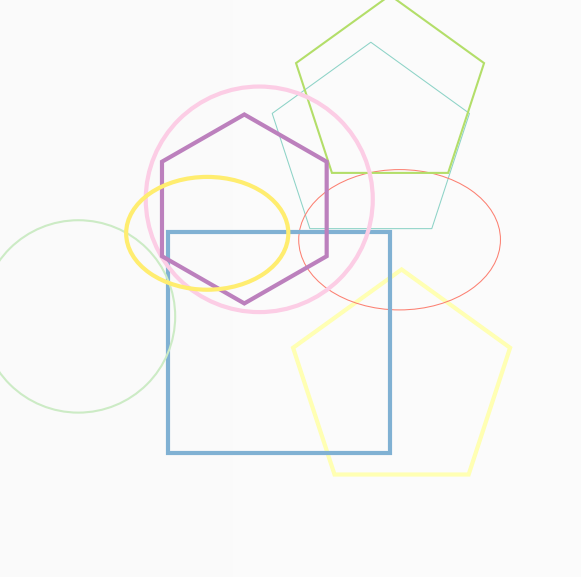[{"shape": "pentagon", "thickness": 0.5, "radius": 0.89, "center": [0.638, 0.748]}, {"shape": "pentagon", "thickness": 2, "radius": 0.98, "center": [0.691, 0.336]}, {"shape": "oval", "thickness": 0.5, "radius": 0.87, "center": [0.687, 0.584]}, {"shape": "square", "thickness": 2, "radius": 0.96, "center": [0.479, 0.406]}, {"shape": "pentagon", "thickness": 1, "radius": 0.85, "center": [0.671, 0.837]}, {"shape": "circle", "thickness": 2, "radius": 0.98, "center": [0.446, 0.654]}, {"shape": "hexagon", "thickness": 2, "radius": 0.82, "center": [0.42, 0.637]}, {"shape": "circle", "thickness": 1, "radius": 0.83, "center": [0.135, 0.451]}, {"shape": "oval", "thickness": 2, "radius": 0.7, "center": [0.357, 0.595]}]